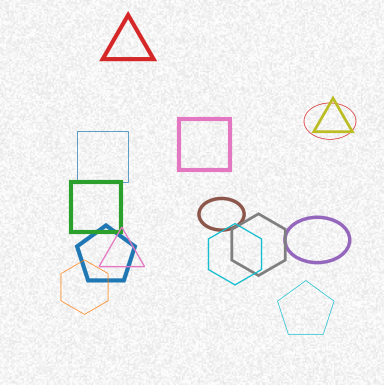[{"shape": "square", "thickness": 0.5, "radius": 0.33, "center": [0.265, 0.593]}, {"shape": "pentagon", "thickness": 3, "radius": 0.39, "center": [0.275, 0.336]}, {"shape": "hexagon", "thickness": 0.5, "radius": 0.35, "center": [0.22, 0.254]}, {"shape": "square", "thickness": 3, "radius": 0.32, "center": [0.25, 0.462]}, {"shape": "triangle", "thickness": 3, "radius": 0.38, "center": [0.333, 0.885]}, {"shape": "oval", "thickness": 0.5, "radius": 0.34, "center": [0.857, 0.685]}, {"shape": "oval", "thickness": 2.5, "radius": 0.42, "center": [0.824, 0.377]}, {"shape": "oval", "thickness": 2.5, "radius": 0.29, "center": [0.575, 0.443]}, {"shape": "square", "thickness": 3, "radius": 0.33, "center": [0.532, 0.624]}, {"shape": "triangle", "thickness": 1, "radius": 0.34, "center": [0.316, 0.342]}, {"shape": "hexagon", "thickness": 2, "radius": 0.4, "center": [0.672, 0.364]}, {"shape": "triangle", "thickness": 2, "radius": 0.29, "center": [0.865, 0.687]}, {"shape": "hexagon", "thickness": 1, "radius": 0.4, "center": [0.61, 0.34]}, {"shape": "pentagon", "thickness": 0.5, "radius": 0.39, "center": [0.794, 0.194]}]